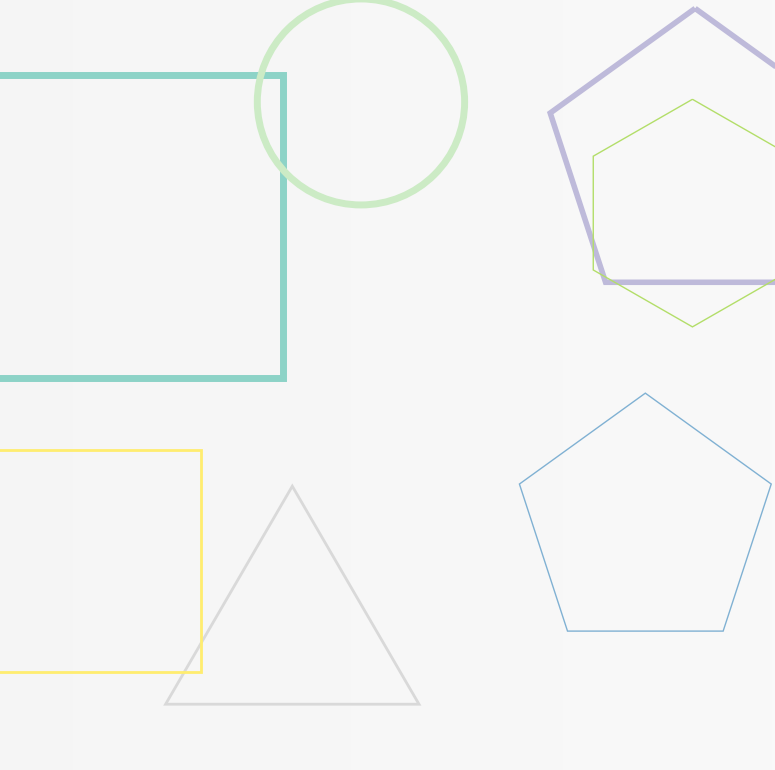[{"shape": "square", "thickness": 2.5, "radius": 0.98, "center": [0.168, 0.705]}, {"shape": "pentagon", "thickness": 2, "radius": 0.98, "center": [0.897, 0.792]}, {"shape": "pentagon", "thickness": 0.5, "radius": 0.85, "center": [0.833, 0.319]}, {"shape": "hexagon", "thickness": 0.5, "radius": 0.74, "center": [0.893, 0.723]}, {"shape": "triangle", "thickness": 1, "radius": 0.94, "center": [0.377, 0.18]}, {"shape": "circle", "thickness": 2.5, "radius": 0.67, "center": [0.466, 0.868]}, {"shape": "square", "thickness": 1, "radius": 0.72, "center": [0.115, 0.272]}]